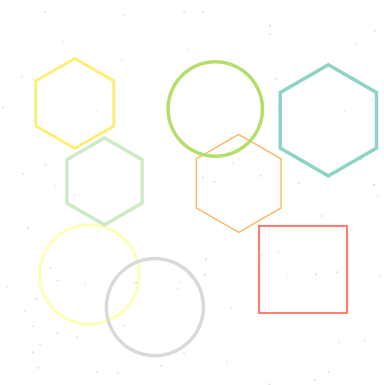[{"shape": "hexagon", "thickness": 2.5, "radius": 0.72, "center": [0.853, 0.687]}, {"shape": "circle", "thickness": 2, "radius": 0.65, "center": [0.232, 0.287]}, {"shape": "square", "thickness": 1.5, "radius": 0.57, "center": [0.787, 0.3]}, {"shape": "hexagon", "thickness": 1, "radius": 0.64, "center": [0.62, 0.524]}, {"shape": "circle", "thickness": 2.5, "radius": 0.61, "center": [0.559, 0.717]}, {"shape": "circle", "thickness": 2.5, "radius": 0.63, "center": [0.402, 0.202]}, {"shape": "hexagon", "thickness": 2.5, "radius": 0.56, "center": [0.271, 0.529]}, {"shape": "hexagon", "thickness": 2, "radius": 0.58, "center": [0.194, 0.731]}]